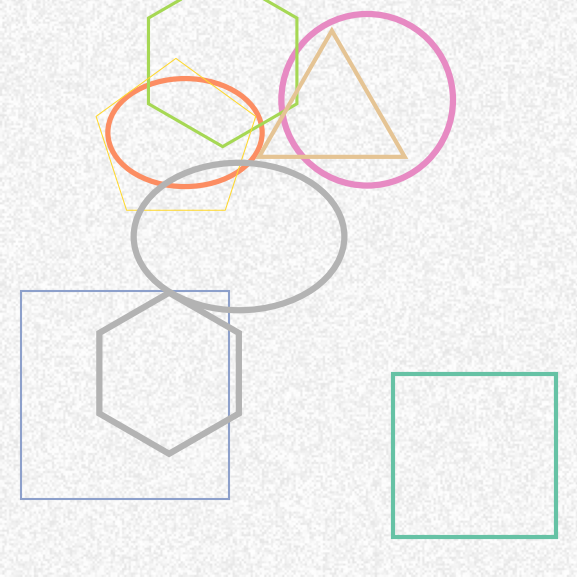[{"shape": "square", "thickness": 2, "radius": 0.71, "center": [0.822, 0.211]}, {"shape": "oval", "thickness": 2.5, "radius": 0.67, "center": [0.32, 0.77]}, {"shape": "square", "thickness": 1, "radius": 0.9, "center": [0.216, 0.315]}, {"shape": "circle", "thickness": 3, "radius": 0.74, "center": [0.636, 0.826]}, {"shape": "hexagon", "thickness": 1.5, "radius": 0.74, "center": [0.386, 0.894]}, {"shape": "pentagon", "thickness": 0.5, "radius": 0.73, "center": [0.305, 0.753]}, {"shape": "triangle", "thickness": 2, "radius": 0.73, "center": [0.575, 0.8]}, {"shape": "oval", "thickness": 3, "radius": 0.91, "center": [0.414, 0.59]}, {"shape": "hexagon", "thickness": 3, "radius": 0.7, "center": [0.293, 0.353]}]